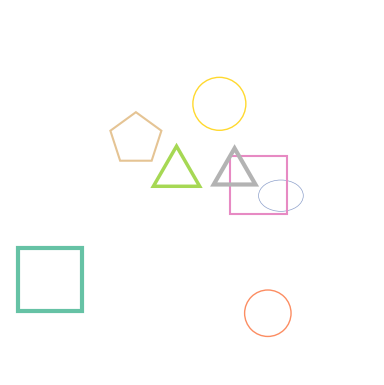[{"shape": "square", "thickness": 3, "radius": 0.41, "center": [0.129, 0.274]}, {"shape": "circle", "thickness": 1, "radius": 0.3, "center": [0.696, 0.186]}, {"shape": "oval", "thickness": 0.5, "radius": 0.29, "center": [0.73, 0.492]}, {"shape": "square", "thickness": 1.5, "radius": 0.38, "center": [0.671, 0.519]}, {"shape": "triangle", "thickness": 2.5, "radius": 0.35, "center": [0.459, 0.551]}, {"shape": "circle", "thickness": 1, "radius": 0.34, "center": [0.57, 0.73]}, {"shape": "pentagon", "thickness": 1.5, "radius": 0.35, "center": [0.353, 0.639]}, {"shape": "triangle", "thickness": 3, "radius": 0.31, "center": [0.609, 0.552]}]